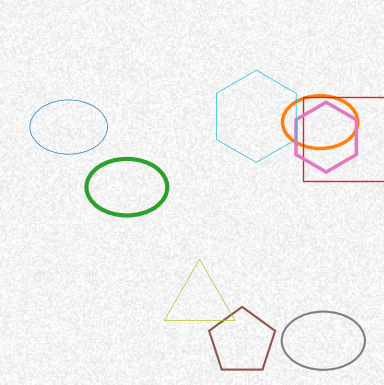[{"shape": "oval", "thickness": 0.5, "radius": 0.5, "center": [0.178, 0.67]}, {"shape": "oval", "thickness": 2.5, "radius": 0.49, "center": [0.832, 0.683]}, {"shape": "oval", "thickness": 3, "radius": 0.52, "center": [0.33, 0.514]}, {"shape": "square", "thickness": 1, "radius": 0.55, "center": [0.897, 0.64]}, {"shape": "pentagon", "thickness": 1.5, "radius": 0.45, "center": [0.629, 0.113]}, {"shape": "hexagon", "thickness": 2.5, "radius": 0.45, "center": [0.847, 0.644]}, {"shape": "oval", "thickness": 1.5, "radius": 0.54, "center": [0.84, 0.115]}, {"shape": "triangle", "thickness": 0.5, "radius": 0.53, "center": [0.518, 0.22]}, {"shape": "hexagon", "thickness": 0.5, "radius": 0.6, "center": [0.666, 0.698]}]